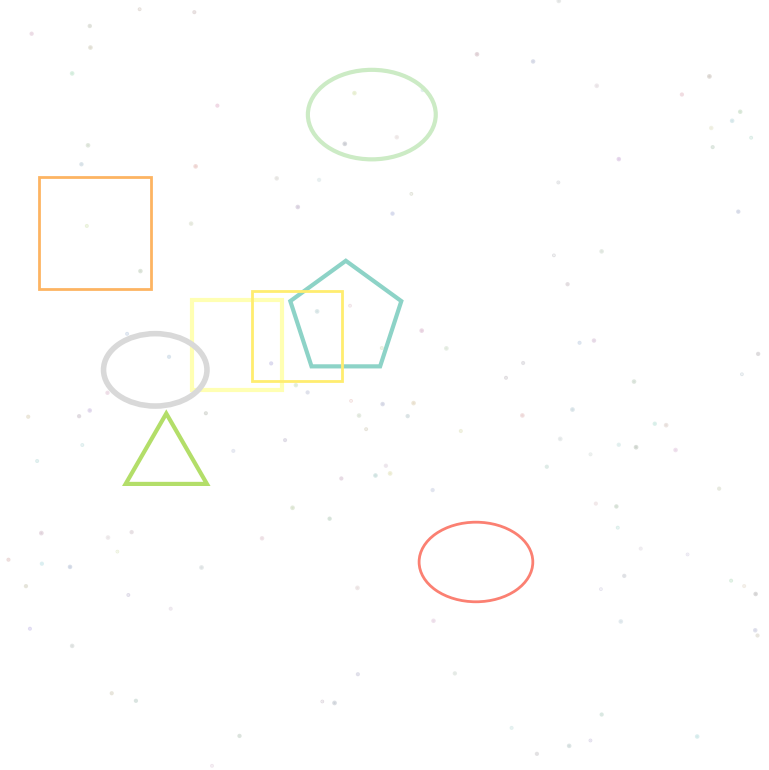[{"shape": "pentagon", "thickness": 1.5, "radius": 0.38, "center": [0.449, 0.586]}, {"shape": "square", "thickness": 1.5, "radius": 0.29, "center": [0.308, 0.552]}, {"shape": "oval", "thickness": 1, "radius": 0.37, "center": [0.618, 0.27]}, {"shape": "square", "thickness": 1, "radius": 0.36, "center": [0.123, 0.698]}, {"shape": "triangle", "thickness": 1.5, "radius": 0.3, "center": [0.216, 0.402]}, {"shape": "oval", "thickness": 2, "radius": 0.34, "center": [0.202, 0.52]}, {"shape": "oval", "thickness": 1.5, "radius": 0.42, "center": [0.483, 0.851]}, {"shape": "square", "thickness": 1, "radius": 0.29, "center": [0.386, 0.564]}]